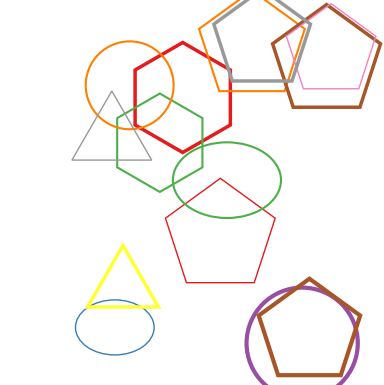[{"shape": "hexagon", "thickness": 2.5, "radius": 0.71, "center": [0.475, 0.747]}, {"shape": "pentagon", "thickness": 1, "radius": 0.75, "center": [0.572, 0.387]}, {"shape": "oval", "thickness": 1, "radius": 0.51, "center": [0.298, 0.15]}, {"shape": "hexagon", "thickness": 1.5, "radius": 0.64, "center": [0.415, 0.629]}, {"shape": "oval", "thickness": 1.5, "radius": 0.7, "center": [0.589, 0.532]}, {"shape": "circle", "thickness": 3, "radius": 0.72, "center": [0.785, 0.108]}, {"shape": "circle", "thickness": 1.5, "radius": 0.57, "center": [0.337, 0.778]}, {"shape": "pentagon", "thickness": 1.5, "radius": 0.72, "center": [0.654, 0.88]}, {"shape": "triangle", "thickness": 2.5, "radius": 0.53, "center": [0.319, 0.256]}, {"shape": "pentagon", "thickness": 2.5, "radius": 0.74, "center": [0.848, 0.841]}, {"shape": "pentagon", "thickness": 3, "radius": 0.69, "center": [0.804, 0.138]}, {"shape": "pentagon", "thickness": 1, "radius": 0.61, "center": [0.86, 0.868]}, {"shape": "pentagon", "thickness": 2.5, "radius": 0.66, "center": [0.681, 0.896]}, {"shape": "triangle", "thickness": 1, "radius": 0.6, "center": [0.29, 0.644]}]